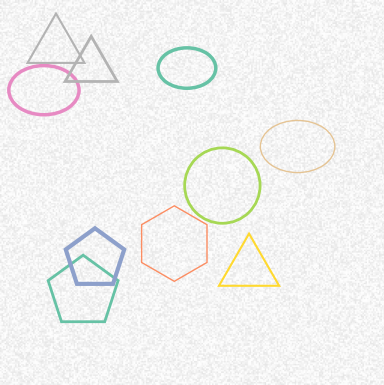[{"shape": "oval", "thickness": 2.5, "radius": 0.37, "center": [0.486, 0.823]}, {"shape": "pentagon", "thickness": 2, "radius": 0.48, "center": [0.216, 0.242]}, {"shape": "hexagon", "thickness": 1, "radius": 0.49, "center": [0.453, 0.367]}, {"shape": "pentagon", "thickness": 3, "radius": 0.4, "center": [0.247, 0.327]}, {"shape": "oval", "thickness": 2.5, "radius": 0.46, "center": [0.114, 0.766]}, {"shape": "circle", "thickness": 2, "radius": 0.49, "center": [0.578, 0.518]}, {"shape": "triangle", "thickness": 1.5, "radius": 0.45, "center": [0.647, 0.303]}, {"shape": "oval", "thickness": 1, "radius": 0.48, "center": [0.773, 0.619]}, {"shape": "triangle", "thickness": 2, "radius": 0.39, "center": [0.237, 0.827]}, {"shape": "triangle", "thickness": 1.5, "radius": 0.43, "center": [0.145, 0.879]}]